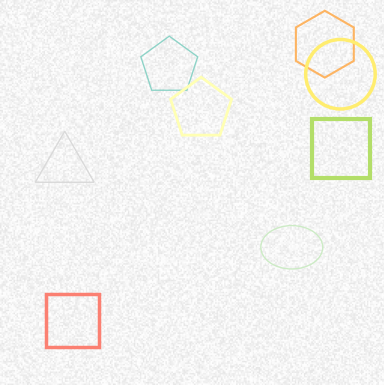[{"shape": "pentagon", "thickness": 1, "radius": 0.39, "center": [0.44, 0.828]}, {"shape": "pentagon", "thickness": 2, "radius": 0.42, "center": [0.522, 0.716]}, {"shape": "square", "thickness": 2.5, "radius": 0.35, "center": [0.188, 0.167]}, {"shape": "hexagon", "thickness": 1.5, "radius": 0.43, "center": [0.844, 0.885]}, {"shape": "square", "thickness": 3, "radius": 0.38, "center": [0.885, 0.615]}, {"shape": "triangle", "thickness": 1, "radius": 0.44, "center": [0.168, 0.571]}, {"shape": "oval", "thickness": 1, "radius": 0.4, "center": [0.758, 0.358]}, {"shape": "circle", "thickness": 2.5, "radius": 0.45, "center": [0.884, 0.807]}]